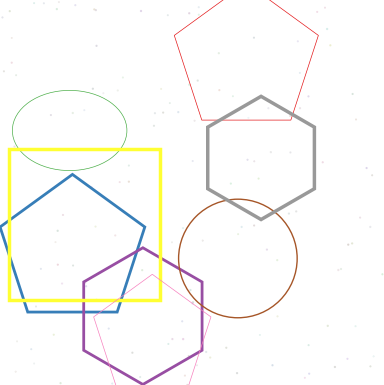[{"shape": "pentagon", "thickness": 0.5, "radius": 0.98, "center": [0.64, 0.847]}, {"shape": "pentagon", "thickness": 2, "radius": 0.99, "center": [0.188, 0.349]}, {"shape": "oval", "thickness": 0.5, "radius": 0.74, "center": [0.181, 0.661]}, {"shape": "hexagon", "thickness": 2, "radius": 0.89, "center": [0.371, 0.179]}, {"shape": "square", "thickness": 2.5, "radius": 0.98, "center": [0.22, 0.417]}, {"shape": "circle", "thickness": 1, "radius": 0.77, "center": [0.618, 0.329]}, {"shape": "pentagon", "thickness": 0.5, "radius": 0.8, "center": [0.396, 0.127]}, {"shape": "hexagon", "thickness": 2.5, "radius": 0.8, "center": [0.678, 0.59]}]